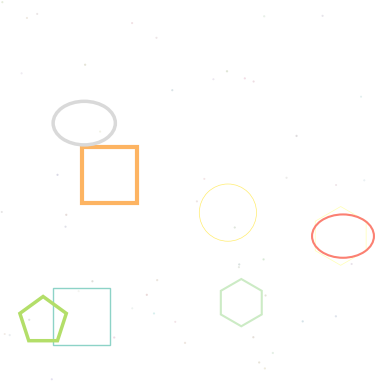[{"shape": "square", "thickness": 1, "radius": 0.37, "center": [0.212, 0.177]}, {"shape": "hexagon", "thickness": 0.5, "radius": 0.38, "center": [0.885, 0.387]}, {"shape": "oval", "thickness": 1.5, "radius": 0.4, "center": [0.891, 0.387]}, {"shape": "square", "thickness": 3, "radius": 0.36, "center": [0.285, 0.546]}, {"shape": "pentagon", "thickness": 2.5, "radius": 0.32, "center": [0.112, 0.166]}, {"shape": "oval", "thickness": 2.5, "radius": 0.4, "center": [0.219, 0.68]}, {"shape": "hexagon", "thickness": 1.5, "radius": 0.31, "center": [0.627, 0.214]}, {"shape": "circle", "thickness": 0.5, "radius": 0.37, "center": [0.592, 0.448]}]